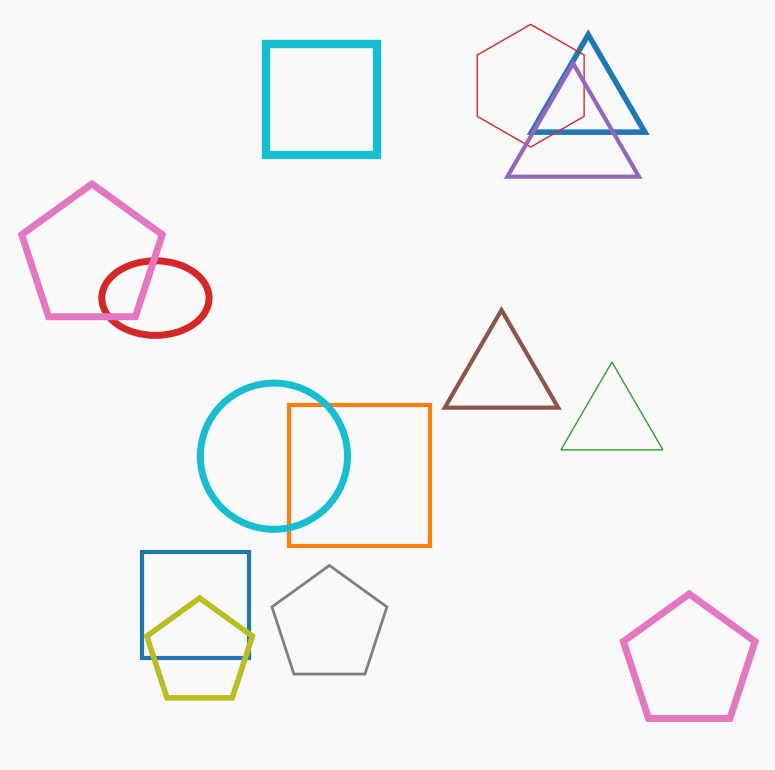[{"shape": "triangle", "thickness": 2, "radius": 0.42, "center": [0.759, 0.871]}, {"shape": "square", "thickness": 1.5, "radius": 0.35, "center": [0.252, 0.214]}, {"shape": "square", "thickness": 1.5, "radius": 0.46, "center": [0.464, 0.382]}, {"shape": "triangle", "thickness": 0.5, "radius": 0.38, "center": [0.79, 0.454]}, {"shape": "hexagon", "thickness": 0.5, "radius": 0.4, "center": [0.685, 0.889]}, {"shape": "oval", "thickness": 2.5, "radius": 0.35, "center": [0.201, 0.613]}, {"shape": "triangle", "thickness": 1.5, "radius": 0.49, "center": [0.74, 0.82]}, {"shape": "triangle", "thickness": 1.5, "radius": 0.42, "center": [0.647, 0.513]}, {"shape": "pentagon", "thickness": 2.5, "radius": 0.45, "center": [0.889, 0.139]}, {"shape": "pentagon", "thickness": 2.5, "radius": 0.48, "center": [0.119, 0.666]}, {"shape": "pentagon", "thickness": 1, "radius": 0.39, "center": [0.425, 0.188]}, {"shape": "pentagon", "thickness": 2, "radius": 0.36, "center": [0.258, 0.152]}, {"shape": "circle", "thickness": 2.5, "radius": 0.47, "center": [0.353, 0.408]}, {"shape": "square", "thickness": 3, "radius": 0.36, "center": [0.414, 0.871]}]